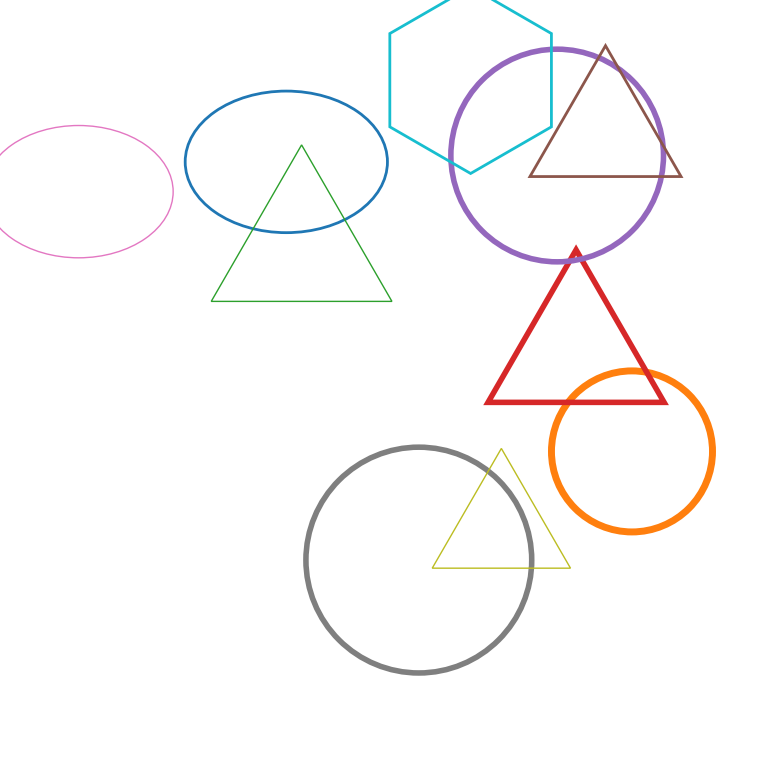[{"shape": "oval", "thickness": 1, "radius": 0.66, "center": [0.372, 0.79]}, {"shape": "circle", "thickness": 2.5, "radius": 0.52, "center": [0.821, 0.414]}, {"shape": "triangle", "thickness": 0.5, "radius": 0.68, "center": [0.392, 0.676]}, {"shape": "triangle", "thickness": 2, "radius": 0.66, "center": [0.748, 0.543]}, {"shape": "circle", "thickness": 2, "radius": 0.69, "center": [0.724, 0.798]}, {"shape": "triangle", "thickness": 1, "radius": 0.57, "center": [0.786, 0.827]}, {"shape": "oval", "thickness": 0.5, "radius": 0.61, "center": [0.102, 0.751]}, {"shape": "circle", "thickness": 2, "radius": 0.73, "center": [0.544, 0.273]}, {"shape": "triangle", "thickness": 0.5, "radius": 0.52, "center": [0.651, 0.314]}, {"shape": "hexagon", "thickness": 1, "radius": 0.61, "center": [0.611, 0.896]}]